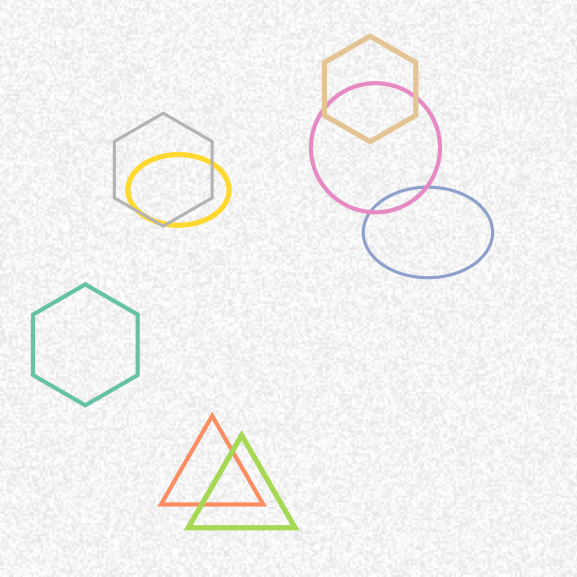[{"shape": "hexagon", "thickness": 2, "radius": 0.52, "center": [0.148, 0.402]}, {"shape": "triangle", "thickness": 2, "radius": 0.51, "center": [0.367, 0.177]}, {"shape": "oval", "thickness": 1.5, "radius": 0.56, "center": [0.741, 0.597]}, {"shape": "circle", "thickness": 2, "radius": 0.56, "center": [0.65, 0.743]}, {"shape": "triangle", "thickness": 2.5, "radius": 0.53, "center": [0.418, 0.139]}, {"shape": "oval", "thickness": 2.5, "radius": 0.44, "center": [0.309, 0.67]}, {"shape": "hexagon", "thickness": 2.5, "radius": 0.46, "center": [0.641, 0.845]}, {"shape": "hexagon", "thickness": 1.5, "radius": 0.49, "center": [0.283, 0.705]}]